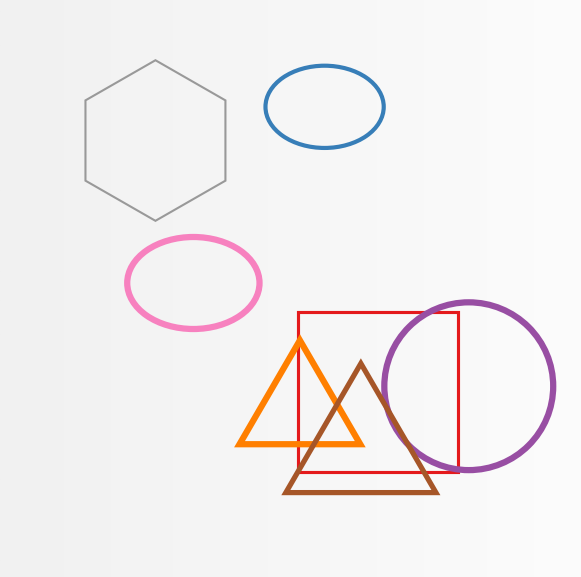[{"shape": "square", "thickness": 1.5, "radius": 0.69, "center": [0.65, 0.32]}, {"shape": "oval", "thickness": 2, "radius": 0.51, "center": [0.558, 0.814]}, {"shape": "circle", "thickness": 3, "radius": 0.73, "center": [0.806, 0.33]}, {"shape": "triangle", "thickness": 3, "radius": 0.6, "center": [0.516, 0.29]}, {"shape": "triangle", "thickness": 2.5, "radius": 0.75, "center": [0.621, 0.221]}, {"shape": "oval", "thickness": 3, "radius": 0.57, "center": [0.333, 0.509]}, {"shape": "hexagon", "thickness": 1, "radius": 0.7, "center": [0.267, 0.756]}]